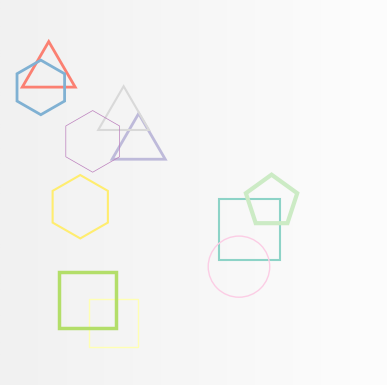[{"shape": "square", "thickness": 1.5, "radius": 0.4, "center": [0.644, 0.405]}, {"shape": "square", "thickness": 1, "radius": 0.32, "center": [0.292, 0.161]}, {"shape": "triangle", "thickness": 2, "radius": 0.4, "center": [0.358, 0.626]}, {"shape": "triangle", "thickness": 2, "radius": 0.39, "center": [0.126, 0.813]}, {"shape": "hexagon", "thickness": 2, "radius": 0.35, "center": [0.105, 0.773]}, {"shape": "square", "thickness": 2.5, "radius": 0.37, "center": [0.226, 0.221]}, {"shape": "circle", "thickness": 1, "radius": 0.4, "center": [0.617, 0.307]}, {"shape": "triangle", "thickness": 1.5, "radius": 0.38, "center": [0.319, 0.7]}, {"shape": "hexagon", "thickness": 0.5, "radius": 0.4, "center": [0.239, 0.633]}, {"shape": "pentagon", "thickness": 3, "radius": 0.35, "center": [0.701, 0.477]}, {"shape": "hexagon", "thickness": 1.5, "radius": 0.41, "center": [0.207, 0.463]}]